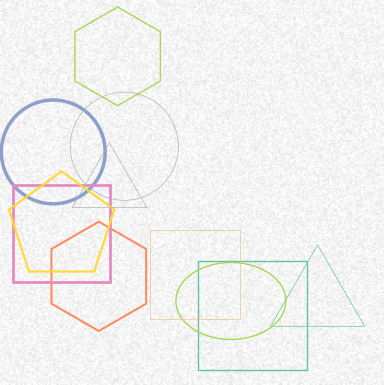[{"shape": "square", "thickness": 1, "radius": 0.71, "center": [0.656, 0.18]}, {"shape": "triangle", "thickness": 0.5, "radius": 0.7, "center": [0.825, 0.223]}, {"shape": "hexagon", "thickness": 1.5, "radius": 0.71, "center": [0.257, 0.282]}, {"shape": "circle", "thickness": 2.5, "radius": 0.67, "center": [0.138, 0.605]}, {"shape": "square", "thickness": 2, "radius": 0.63, "center": [0.16, 0.394]}, {"shape": "hexagon", "thickness": 1, "radius": 0.64, "center": [0.306, 0.854]}, {"shape": "oval", "thickness": 1, "radius": 0.71, "center": [0.6, 0.218]}, {"shape": "pentagon", "thickness": 1.5, "radius": 0.72, "center": [0.16, 0.411]}, {"shape": "square", "thickness": 0.5, "radius": 0.58, "center": [0.507, 0.287]}, {"shape": "circle", "thickness": 0.5, "radius": 0.7, "center": [0.323, 0.62]}, {"shape": "triangle", "thickness": 0.5, "radius": 0.56, "center": [0.284, 0.517]}]